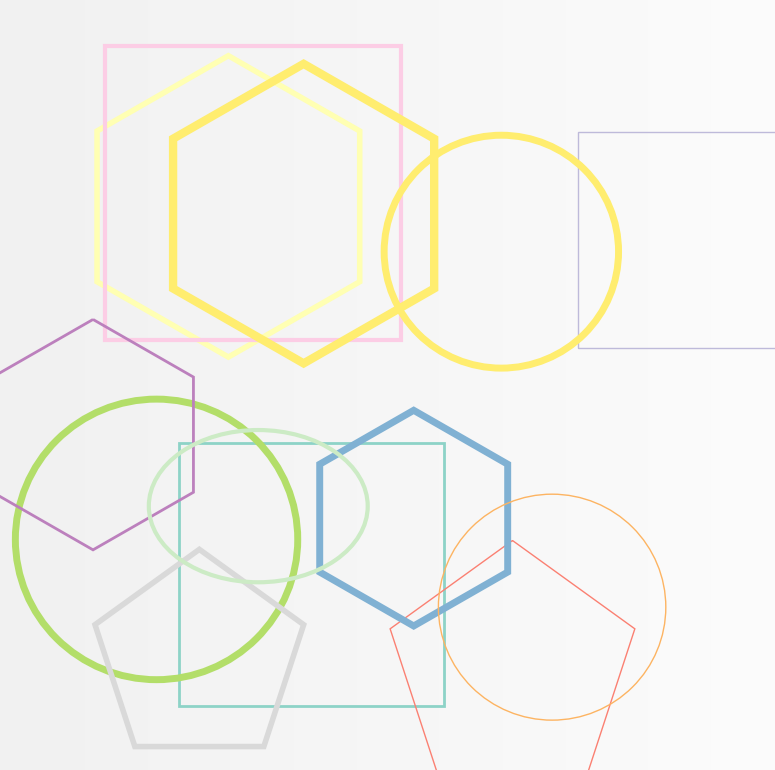[{"shape": "square", "thickness": 1, "radius": 0.86, "center": [0.402, 0.254]}, {"shape": "hexagon", "thickness": 2, "radius": 0.98, "center": [0.295, 0.732]}, {"shape": "square", "thickness": 0.5, "radius": 0.7, "center": [0.886, 0.688]}, {"shape": "pentagon", "thickness": 0.5, "radius": 0.83, "center": [0.661, 0.132]}, {"shape": "hexagon", "thickness": 2.5, "radius": 0.7, "center": [0.534, 0.327]}, {"shape": "circle", "thickness": 0.5, "radius": 0.73, "center": [0.712, 0.211]}, {"shape": "circle", "thickness": 2.5, "radius": 0.91, "center": [0.202, 0.299]}, {"shape": "square", "thickness": 1.5, "radius": 0.96, "center": [0.326, 0.75]}, {"shape": "pentagon", "thickness": 2, "radius": 0.71, "center": [0.257, 0.145]}, {"shape": "hexagon", "thickness": 1, "radius": 0.75, "center": [0.12, 0.436]}, {"shape": "oval", "thickness": 1.5, "radius": 0.71, "center": [0.333, 0.343]}, {"shape": "hexagon", "thickness": 3, "radius": 0.97, "center": [0.392, 0.723]}, {"shape": "circle", "thickness": 2.5, "radius": 0.76, "center": [0.647, 0.673]}]